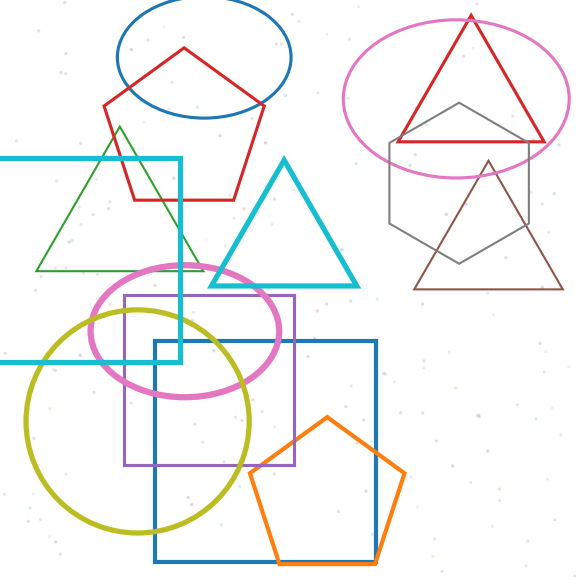[{"shape": "oval", "thickness": 1.5, "radius": 0.75, "center": [0.354, 0.9]}, {"shape": "square", "thickness": 2, "radius": 0.96, "center": [0.46, 0.218]}, {"shape": "pentagon", "thickness": 2, "radius": 0.7, "center": [0.567, 0.136]}, {"shape": "triangle", "thickness": 1, "radius": 0.83, "center": [0.207, 0.613]}, {"shape": "pentagon", "thickness": 1.5, "radius": 0.73, "center": [0.319, 0.77]}, {"shape": "triangle", "thickness": 1.5, "radius": 0.73, "center": [0.816, 0.827]}, {"shape": "square", "thickness": 1.5, "radius": 0.73, "center": [0.362, 0.341]}, {"shape": "triangle", "thickness": 1, "radius": 0.74, "center": [0.846, 0.572]}, {"shape": "oval", "thickness": 1.5, "radius": 0.98, "center": [0.79, 0.828]}, {"shape": "oval", "thickness": 3, "radius": 0.82, "center": [0.32, 0.426]}, {"shape": "hexagon", "thickness": 1, "radius": 0.7, "center": [0.795, 0.682]}, {"shape": "circle", "thickness": 2.5, "radius": 0.97, "center": [0.238, 0.269]}, {"shape": "square", "thickness": 2.5, "radius": 0.88, "center": [0.135, 0.549]}, {"shape": "triangle", "thickness": 2.5, "radius": 0.73, "center": [0.492, 0.577]}]